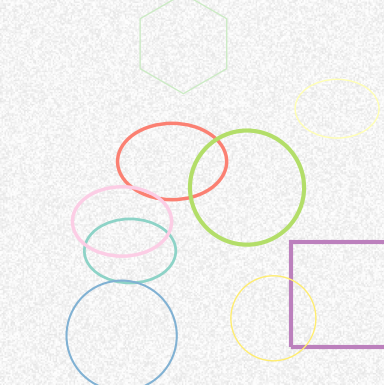[{"shape": "oval", "thickness": 2, "radius": 0.59, "center": [0.338, 0.348]}, {"shape": "oval", "thickness": 1, "radius": 0.54, "center": [0.875, 0.718]}, {"shape": "oval", "thickness": 2.5, "radius": 0.71, "center": [0.447, 0.581]}, {"shape": "circle", "thickness": 1.5, "radius": 0.72, "center": [0.316, 0.128]}, {"shape": "circle", "thickness": 3, "radius": 0.74, "center": [0.642, 0.513]}, {"shape": "oval", "thickness": 2.5, "radius": 0.64, "center": [0.317, 0.425]}, {"shape": "square", "thickness": 3, "radius": 0.69, "center": [0.893, 0.236]}, {"shape": "hexagon", "thickness": 1, "radius": 0.65, "center": [0.476, 0.887]}, {"shape": "circle", "thickness": 1, "radius": 0.55, "center": [0.71, 0.173]}]